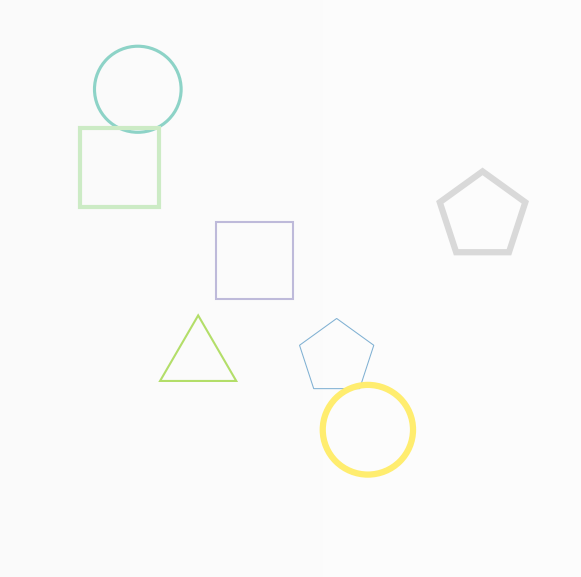[{"shape": "circle", "thickness": 1.5, "radius": 0.37, "center": [0.237, 0.845]}, {"shape": "square", "thickness": 1, "radius": 0.33, "center": [0.438, 0.549]}, {"shape": "pentagon", "thickness": 0.5, "radius": 0.34, "center": [0.579, 0.38]}, {"shape": "triangle", "thickness": 1, "radius": 0.38, "center": [0.341, 0.377]}, {"shape": "pentagon", "thickness": 3, "radius": 0.39, "center": [0.83, 0.625]}, {"shape": "square", "thickness": 2, "radius": 0.34, "center": [0.205, 0.709]}, {"shape": "circle", "thickness": 3, "radius": 0.39, "center": [0.633, 0.255]}]